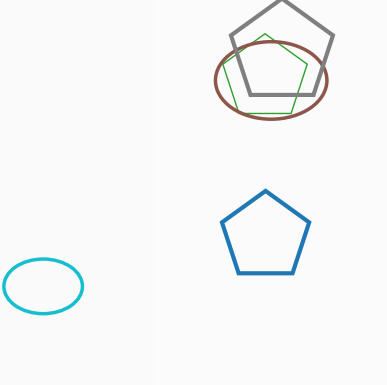[{"shape": "pentagon", "thickness": 3, "radius": 0.59, "center": [0.685, 0.386]}, {"shape": "pentagon", "thickness": 1, "radius": 0.57, "center": [0.684, 0.798]}, {"shape": "oval", "thickness": 2.5, "radius": 0.72, "center": [0.7, 0.791]}, {"shape": "pentagon", "thickness": 3, "radius": 0.69, "center": [0.728, 0.865]}, {"shape": "oval", "thickness": 2.5, "radius": 0.51, "center": [0.111, 0.256]}]